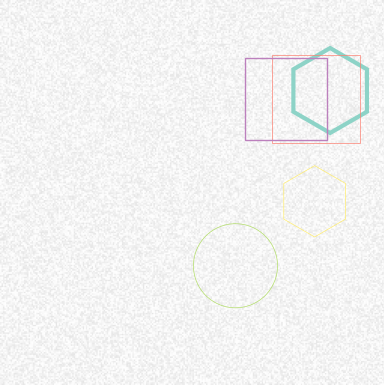[{"shape": "hexagon", "thickness": 3, "radius": 0.55, "center": [0.858, 0.765]}, {"shape": "square", "thickness": 0.5, "radius": 0.57, "center": [0.822, 0.743]}, {"shape": "circle", "thickness": 0.5, "radius": 0.55, "center": [0.612, 0.31]}, {"shape": "square", "thickness": 1, "radius": 0.53, "center": [0.743, 0.742]}, {"shape": "hexagon", "thickness": 0.5, "radius": 0.46, "center": [0.817, 0.477]}]